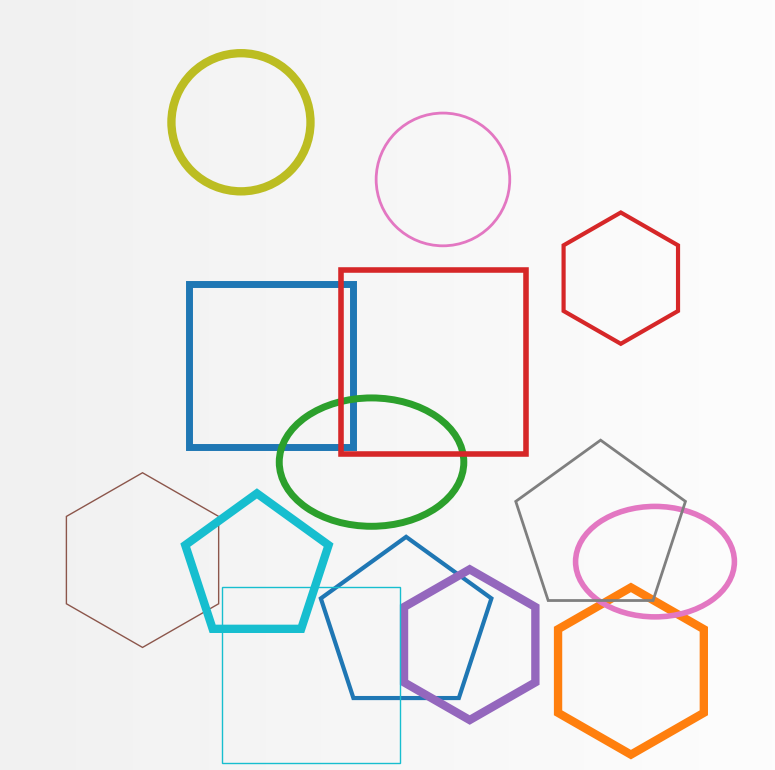[{"shape": "square", "thickness": 2.5, "radius": 0.53, "center": [0.35, 0.526]}, {"shape": "pentagon", "thickness": 1.5, "radius": 0.58, "center": [0.524, 0.187]}, {"shape": "hexagon", "thickness": 3, "radius": 0.54, "center": [0.814, 0.129]}, {"shape": "oval", "thickness": 2.5, "radius": 0.6, "center": [0.479, 0.4]}, {"shape": "square", "thickness": 2, "radius": 0.6, "center": [0.559, 0.53]}, {"shape": "hexagon", "thickness": 1.5, "radius": 0.43, "center": [0.801, 0.639]}, {"shape": "hexagon", "thickness": 3, "radius": 0.49, "center": [0.606, 0.163]}, {"shape": "hexagon", "thickness": 0.5, "radius": 0.57, "center": [0.184, 0.273]}, {"shape": "circle", "thickness": 1, "radius": 0.43, "center": [0.572, 0.767]}, {"shape": "oval", "thickness": 2, "radius": 0.51, "center": [0.845, 0.271]}, {"shape": "pentagon", "thickness": 1, "radius": 0.58, "center": [0.775, 0.313]}, {"shape": "circle", "thickness": 3, "radius": 0.45, "center": [0.311, 0.841]}, {"shape": "pentagon", "thickness": 3, "radius": 0.49, "center": [0.332, 0.262]}, {"shape": "square", "thickness": 0.5, "radius": 0.57, "center": [0.401, 0.124]}]